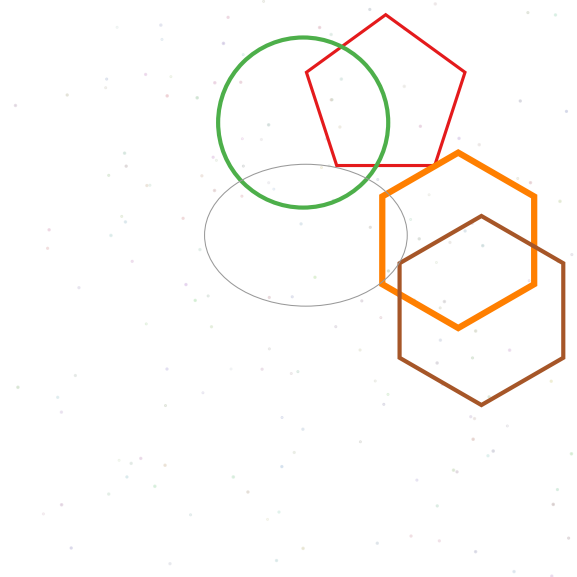[{"shape": "pentagon", "thickness": 1.5, "radius": 0.72, "center": [0.668, 0.829]}, {"shape": "circle", "thickness": 2, "radius": 0.74, "center": [0.525, 0.787]}, {"shape": "hexagon", "thickness": 3, "radius": 0.76, "center": [0.793, 0.583]}, {"shape": "hexagon", "thickness": 2, "radius": 0.82, "center": [0.834, 0.461]}, {"shape": "oval", "thickness": 0.5, "radius": 0.88, "center": [0.53, 0.592]}]